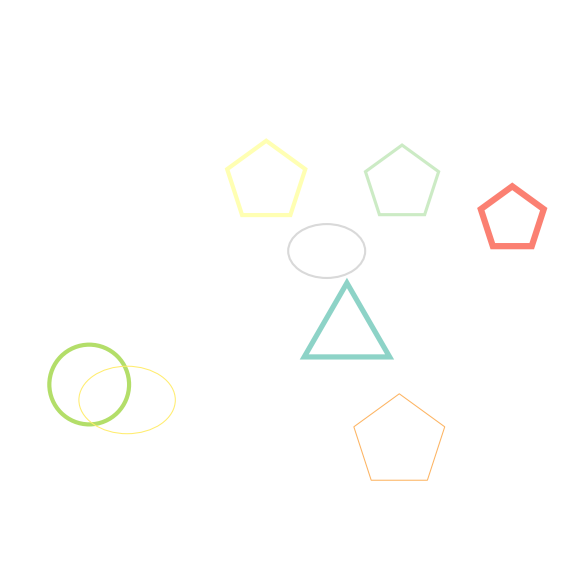[{"shape": "triangle", "thickness": 2.5, "radius": 0.43, "center": [0.601, 0.424]}, {"shape": "pentagon", "thickness": 2, "radius": 0.36, "center": [0.461, 0.684]}, {"shape": "pentagon", "thickness": 3, "radius": 0.29, "center": [0.887, 0.619]}, {"shape": "pentagon", "thickness": 0.5, "radius": 0.41, "center": [0.691, 0.234]}, {"shape": "circle", "thickness": 2, "radius": 0.35, "center": [0.154, 0.333]}, {"shape": "oval", "thickness": 1, "radius": 0.33, "center": [0.566, 0.564]}, {"shape": "pentagon", "thickness": 1.5, "radius": 0.33, "center": [0.696, 0.681]}, {"shape": "oval", "thickness": 0.5, "radius": 0.42, "center": [0.22, 0.307]}]